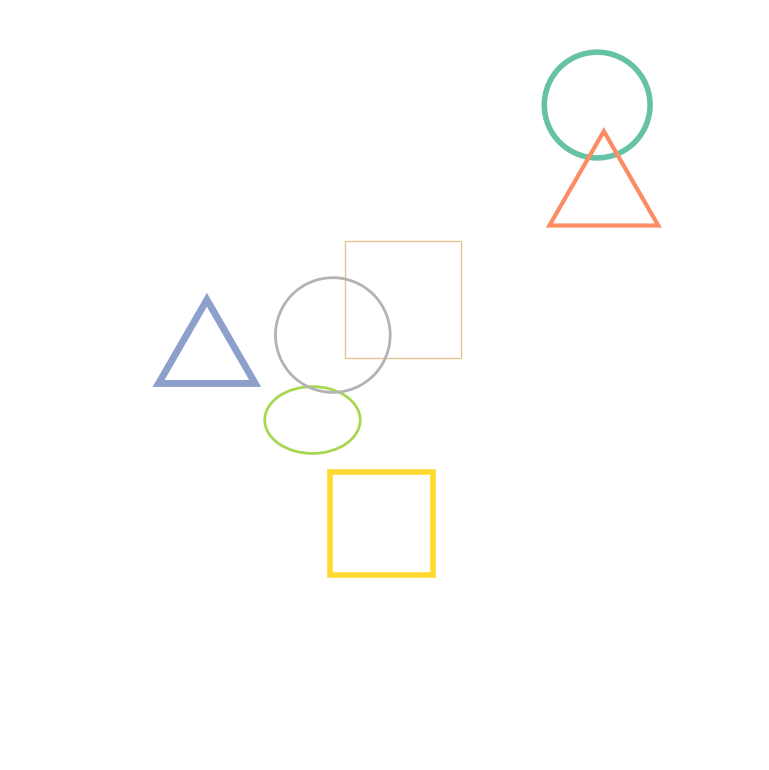[{"shape": "circle", "thickness": 2, "radius": 0.34, "center": [0.776, 0.864]}, {"shape": "triangle", "thickness": 1.5, "radius": 0.41, "center": [0.784, 0.748]}, {"shape": "triangle", "thickness": 2.5, "radius": 0.36, "center": [0.269, 0.538]}, {"shape": "oval", "thickness": 1, "radius": 0.31, "center": [0.406, 0.455]}, {"shape": "square", "thickness": 2, "radius": 0.33, "center": [0.495, 0.321]}, {"shape": "square", "thickness": 0.5, "radius": 0.38, "center": [0.523, 0.611]}, {"shape": "circle", "thickness": 1, "radius": 0.37, "center": [0.432, 0.565]}]